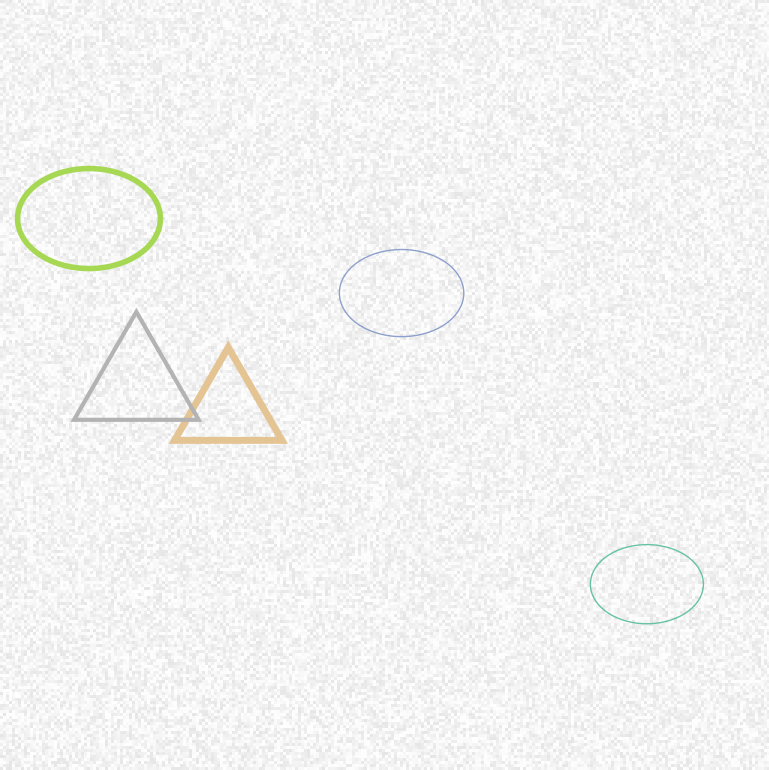[{"shape": "oval", "thickness": 0.5, "radius": 0.37, "center": [0.84, 0.241]}, {"shape": "oval", "thickness": 0.5, "radius": 0.4, "center": [0.522, 0.619]}, {"shape": "oval", "thickness": 2, "radius": 0.46, "center": [0.116, 0.716]}, {"shape": "triangle", "thickness": 2.5, "radius": 0.4, "center": [0.296, 0.468]}, {"shape": "triangle", "thickness": 1.5, "radius": 0.47, "center": [0.177, 0.502]}]